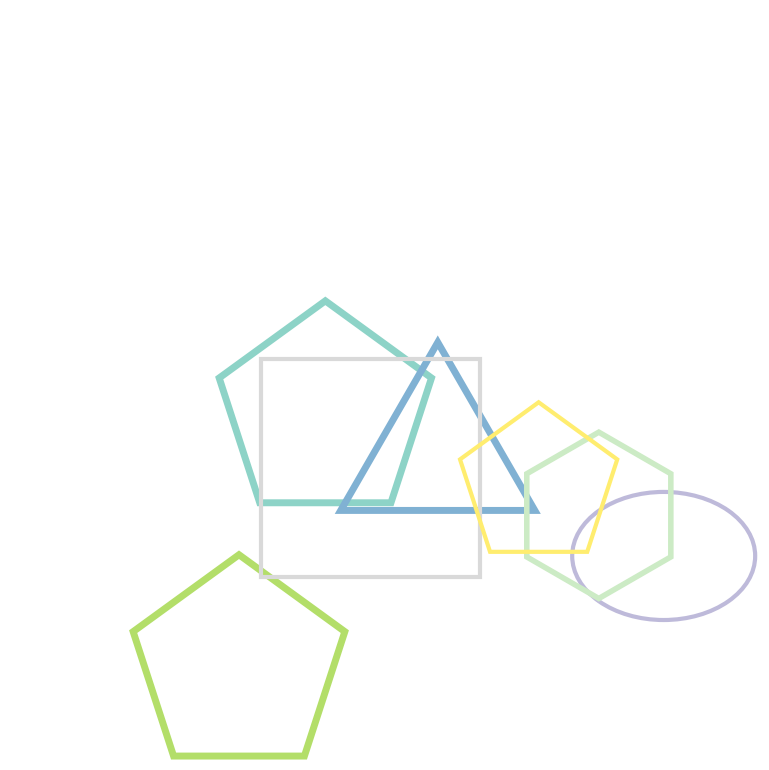[{"shape": "pentagon", "thickness": 2.5, "radius": 0.72, "center": [0.423, 0.464]}, {"shape": "oval", "thickness": 1.5, "radius": 0.59, "center": [0.862, 0.278]}, {"shape": "triangle", "thickness": 2.5, "radius": 0.73, "center": [0.569, 0.41]}, {"shape": "pentagon", "thickness": 2.5, "radius": 0.72, "center": [0.31, 0.135]}, {"shape": "square", "thickness": 1.5, "radius": 0.71, "center": [0.481, 0.392]}, {"shape": "hexagon", "thickness": 2, "radius": 0.54, "center": [0.778, 0.331]}, {"shape": "pentagon", "thickness": 1.5, "radius": 0.54, "center": [0.7, 0.37]}]